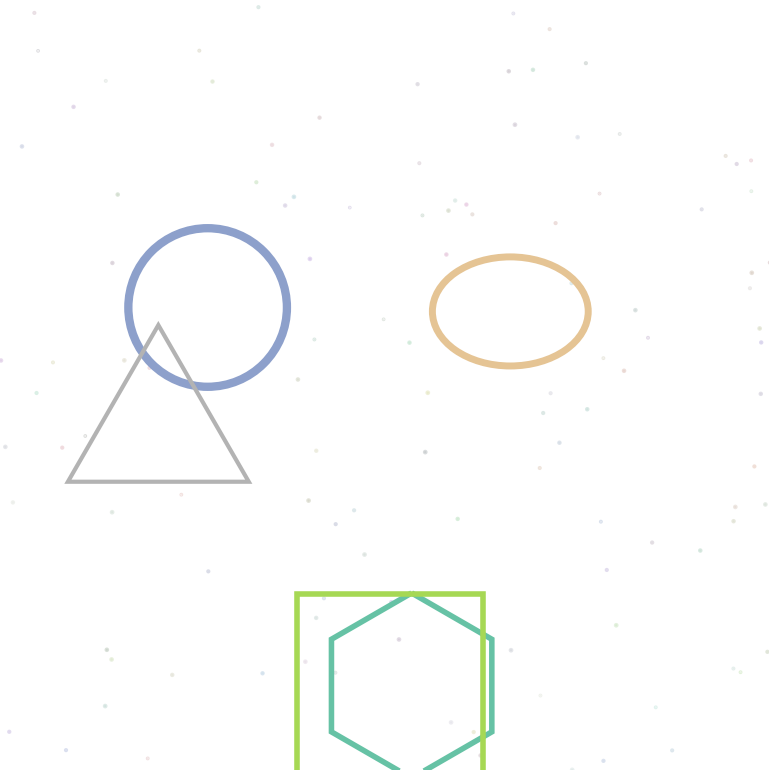[{"shape": "hexagon", "thickness": 2, "radius": 0.6, "center": [0.535, 0.11]}, {"shape": "circle", "thickness": 3, "radius": 0.51, "center": [0.27, 0.601]}, {"shape": "square", "thickness": 2, "radius": 0.6, "center": [0.506, 0.108]}, {"shape": "oval", "thickness": 2.5, "radius": 0.51, "center": [0.663, 0.596]}, {"shape": "triangle", "thickness": 1.5, "radius": 0.68, "center": [0.206, 0.442]}]